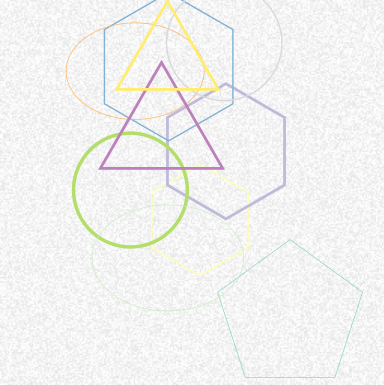[{"shape": "pentagon", "thickness": 0.5, "radius": 0.99, "center": [0.753, 0.18]}, {"shape": "hexagon", "thickness": 1, "radius": 0.72, "center": [0.519, 0.429]}, {"shape": "hexagon", "thickness": 2, "radius": 0.88, "center": [0.587, 0.607]}, {"shape": "hexagon", "thickness": 1, "radius": 0.96, "center": [0.438, 0.827]}, {"shape": "oval", "thickness": 0.5, "radius": 0.9, "center": [0.351, 0.815]}, {"shape": "circle", "thickness": 2.5, "radius": 0.74, "center": [0.339, 0.506]}, {"shape": "circle", "thickness": 1, "radius": 0.75, "center": [0.582, 0.889]}, {"shape": "triangle", "thickness": 2, "radius": 0.92, "center": [0.42, 0.654]}, {"shape": "oval", "thickness": 0.5, "radius": 0.98, "center": [0.436, 0.33]}, {"shape": "triangle", "thickness": 2, "radius": 0.76, "center": [0.435, 0.844]}]